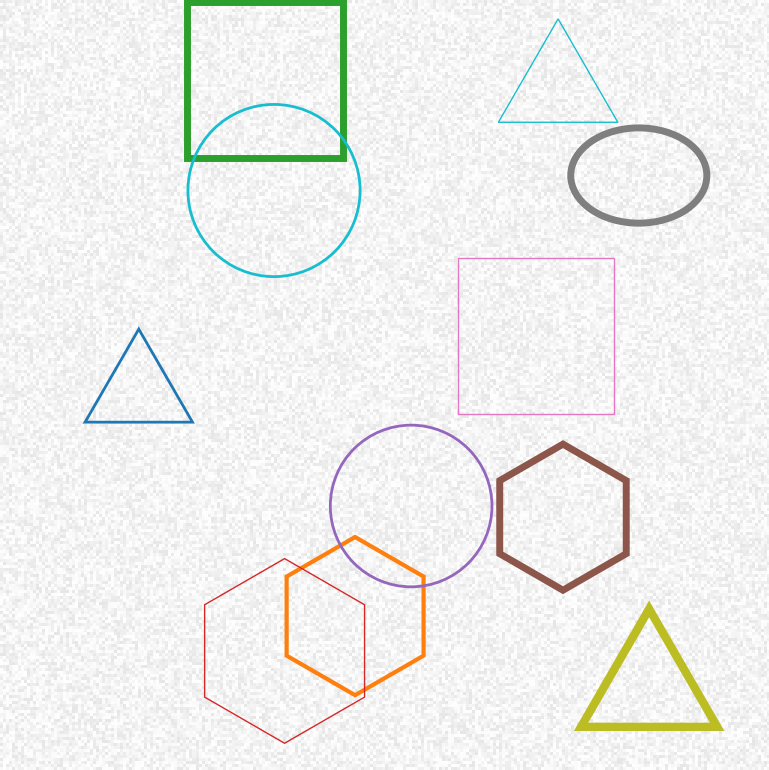[{"shape": "triangle", "thickness": 1, "radius": 0.4, "center": [0.18, 0.492]}, {"shape": "hexagon", "thickness": 1.5, "radius": 0.51, "center": [0.461, 0.2]}, {"shape": "square", "thickness": 2.5, "radius": 0.51, "center": [0.345, 0.896]}, {"shape": "hexagon", "thickness": 0.5, "radius": 0.6, "center": [0.37, 0.155]}, {"shape": "circle", "thickness": 1, "radius": 0.52, "center": [0.534, 0.343]}, {"shape": "hexagon", "thickness": 2.5, "radius": 0.47, "center": [0.731, 0.328]}, {"shape": "square", "thickness": 0.5, "radius": 0.51, "center": [0.696, 0.563]}, {"shape": "oval", "thickness": 2.5, "radius": 0.44, "center": [0.83, 0.772]}, {"shape": "triangle", "thickness": 3, "radius": 0.51, "center": [0.843, 0.107]}, {"shape": "triangle", "thickness": 0.5, "radius": 0.45, "center": [0.725, 0.886]}, {"shape": "circle", "thickness": 1, "radius": 0.56, "center": [0.356, 0.753]}]